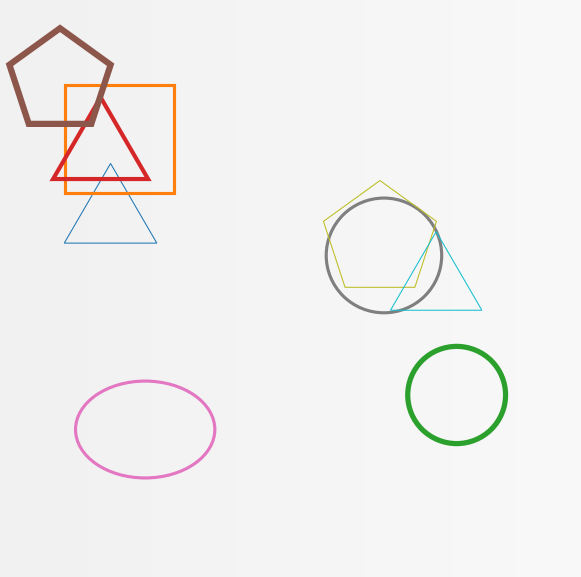[{"shape": "triangle", "thickness": 0.5, "radius": 0.46, "center": [0.19, 0.624]}, {"shape": "square", "thickness": 1.5, "radius": 0.47, "center": [0.206, 0.759]}, {"shape": "circle", "thickness": 2.5, "radius": 0.42, "center": [0.786, 0.315]}, {"shape": "triangle", "thickness": 2, "radius": 0.47, "center": [0.173, 0.736]}, {"shape": "pentagon", "thickness": 3, "radius": 0.46, "center": [0.103, 0.859]}, {"shape": "oval", "thickness": 1.5, "radius": 0.6, "center": [0.25, 0.255]}, {"shape": "circle", "thickness": 1.5, "radius": 0.5, "center": [0.661, 0.557]}, {"shape": "pentagon", "thickness": 0.5, "radius": 0.51, "center": [0.654, 0.584]}, {"shape": "triangle", "thickness": 0.5, "radius": 0.45, "center": [0.75, 0.507]}]